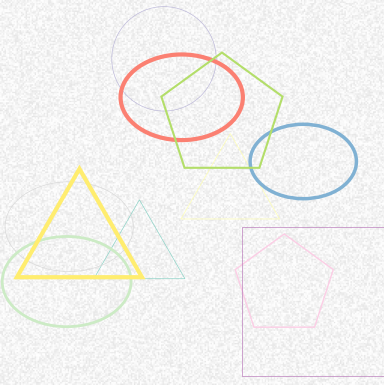[{"shape": "triangle", "thickness": 0.5, "radius": 0.68, "center": [0.362, 0.344]}, {"shape": "triangle", "thickness": 0.5, "radius": 0.74, "center": [0.598, 0.505]}, {"shape": "circle", "thickness": 0.5, "radius": 0.68, "center": [0.426, 0.847]}, {"shape": "oval", "thickness": 3, "radius": 0.79, "center": [0.472, 0.747]}, {"shape": "oval", "thickness": 2.5, "radius": 0.69, "center": [0.788, 0.581]}, {"shape": "pentagon", "thickness": 1.5, "radius": 0.83, "center": [0.577, 0.698]}, {"shape": "pentagon", "thickness": 1, "radius": 0.67, "center": [0.738, 0.258]}, {"shape": "oval", "thickness": 0.5, "radius": 0.83, "center": [0.18, 0.411]}, {"shape": "square", "thickness": 0.5, "radius": 0.97, "center": [0.823, 0.216]}, {"shape": "oval", "thickness": 2, "radius": 0.84, "center": [0.173, 0.269]}, {"shape": "triangle", "thickness": 3, "radius": 0.94, "center": [0.206, 0.374]}]